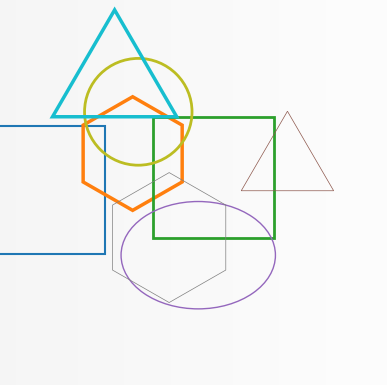[{"shape": "square", "thickness": 1.5, "radius": 0.83, "center": [0.105, 0.506]}, {"shape": "hexagon", "thickness": 2.5, "radius": 0.74, "center": [0.342, 0.601]}, {"shape": "square", "thickness": 2, "radius": 0.78, "center": [0.552, 0.539]}, {"shape": "oval", "thickness": 1, "radius": 1.0, "center": [0.512, 0.337]}, {"shape": "triangle", "thickness": 0.5, "radius": 0.69, "center": [0.742, 0.573]}, {"shape": "hexagon", "thickness": 0.5, "radius": 0.84, "center": [0.437, 0.383]}, {"shape": "circle", "thickness": 2, "radius": 0.69, "center": [0.357, 0.71]}, {"shape": "triangle", "thickness": 2.5, "radius": 0.92, "center": [0.296, 0.789]}]